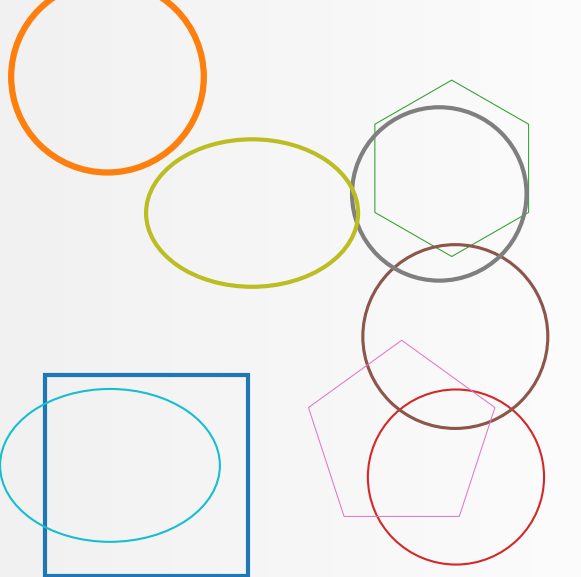[{"shape": "square", "thickness": 2, "radius": 0.87, "center": [0.252, 0.176]}, {"shape": "circle", "thickness": 3, "radius": 0.83, "center": [0.185, 0.866]}, {"shape": "hexagon", "thickness": 0.5, "radius": 0.76, "center": [0.777, 0.708]}, {"shape": "circle", "thickness": 1, "radius": 0.76, "center": [0.784, 0.173]}, {"shape": "circle", "thickness": 1.5, "radius": 0.8, "center": [0.783, 0.416]}, {"shape": "pentagon", "thickness": 0.5, "radius": 0.84, "center": [0.691, 0.241]}, {"shape": "circle", "thickness": 2, "radius": 0.75, "center": [0.756, 0.663]}, {"shape": "oval", "thickness": 2, "radius": 0.91, "center": [0.434, 0.63]}, {"shape": "oval", "thickness": 1, "radius": 0.95, "center": [0.189, 0.193]}]